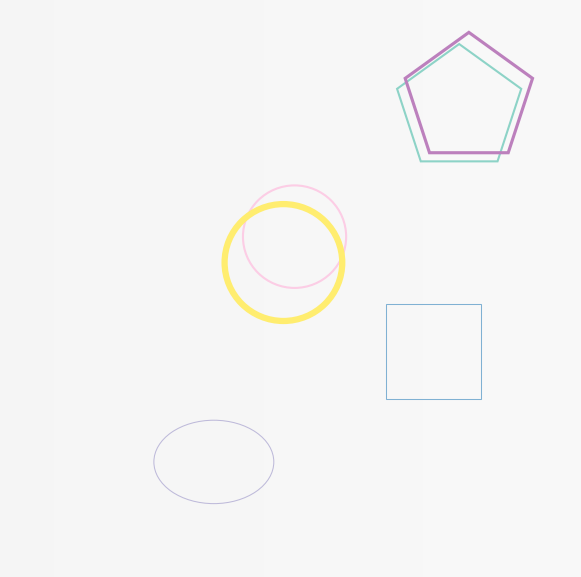[{"shape": "pentagon", "thickness": 1, "radius": 0.56, "center": [0.79, 0.811]}, {"shape": "oval", "thickness": 0.5, "radius": 0.52, "center": [0.368, 0.199]}, {"shape": "square", "thickness": 0.5, "radius": 0.41, "center": [0.746, 0.39]}, {"shape": "circle", "thickness": 1, "radius": 0.44, "center": [0.507, 0.589]}, {"shape": "pentagon", "thickness": 1.5, "radius": 0.58, "center": [0.807, 0.828]}, {"shape": "circle", "thickness": 3, "radius": 0.51, "center": [0.488, 0.545]}]